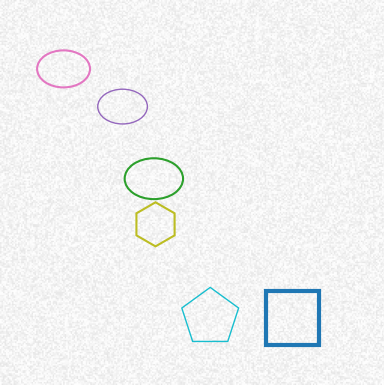[{"shape": "square", "thickness": 3, "radius": 0.35, "center": [0.76, 0.175]}, {"shape": "oval", "thickness": 1.5, "radius": 0.38, "center": [0.4, 0.536]}, {"shape": "oval", "thickness": 1, "radius": 0.32, "center": [0.318, 0.723]}, {"shape": "oval", "thickness": 1.5, "radius": 0.34, "center": [0.165, 0.821]}, {"shape": "hexagon", "thickness": 1.5, "radius": 0.29, "center": [0.404, 0.417]}, {"shape": "pentagon", "thickness": 1, "radius": 0.39, "center": [0.546, 0.176]}]